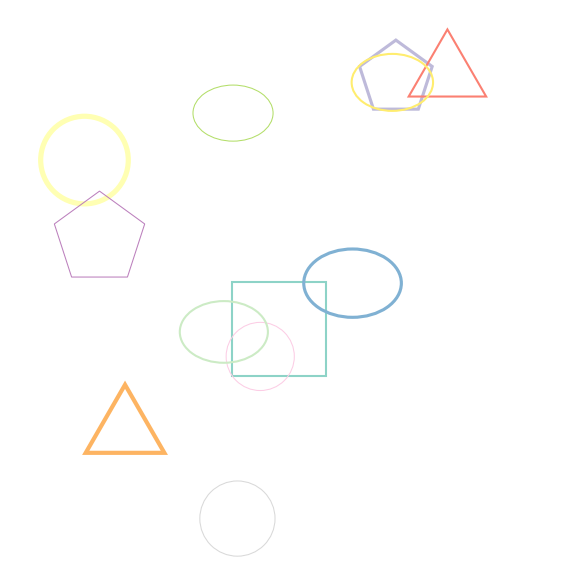[{"shape": "square", "thickness": 1, "radius": 0.41, "center": [0.483, 0.43]}, {"shape": "circle", "thickness": 2.5, "radius": 0.38, "center": [0.146, 0.722]}, {"shape": "pentagon", "thickness": 1.5, "radius": 0.33, "center": [0.685, 0.864]}, {"shape": "triangle", "thickness": 1, "radius": 0.39, "center": [0.775, 0.871]}, {"shape": "oval", "thickness": 1.5, "radius": 0.42, "center": [0.61, 0.509]}, {"shape": "triangle", "thickness": 2, "radius": 0.39, "center": [0.217, 0.254]}, {"shape": "oval", "thickness": 0.5, "radius": 0.35, "center": [0.404, 0.803]}, {"shape": "circle", "thickness": 0.5, "radius": 0.3, "center": [0.451, 0.382]}, {"shape": "circle", "thickness": 0.5, "radius": 0.33, "center": [0.411, 0.101]}, {"shape": "pentagon", "thickness": 0.5, "radius": 0.41, "center": [0.172, 0.586]}, {"shape": "oval", "thickness": 1, "radius": 0.38, "center": [0.388, 0.424]}, {"shape": "oval", "thickness": 1, "radius": 0.35, "center": [0.679, 0.856]}]